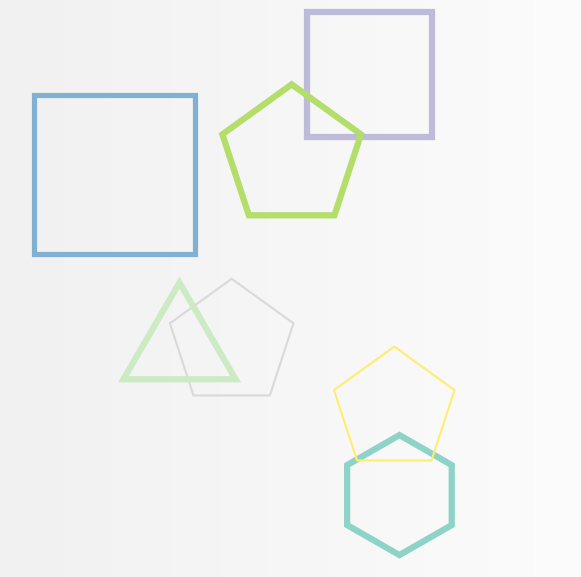[{"shape": "hexagon", "thickness": 3, "radius": 0.52, "center": [0.687, 0.142]}, {"shape": "square", "thickness": 3, "radius": 0.54, "center": [0.636, 0.87]}, {"shape": "square", "thickness": 2.5, "radius": 0.69, "center": [0.197, 0.697]}, {"shape": "pentagon", "thickness": 3, "radius": 0.63, "center": [0.502, 0.728]}, {"shape": "pentagon", "thickness": 1, "radius": 0.56, "center": [0.399, 0.405]}, {"shape": "triangle", "thickness": 3, "radius": 0.56, "center": [0.309, 0.398]}, {"shape": "pentagon", "thickness": 1, "radius": 0.54, "center": [0.678, 0.29]}]